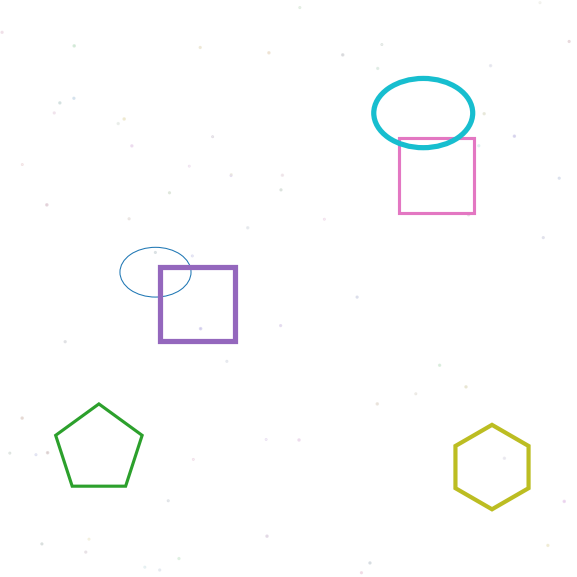[{"shape": "oval", "thickness": 0.5, "radius": 0.31, "center": [0.269, 0.528]}, {"shape": "pentagon", "thickness": 1.5, "radius": 0.39, "center": [0.171, 0.221]}, {"shape": "square", "thickness": 2.5, "radius": 0.32, "center": [0.341, 0.473]}, {"shape": "square", "thickness": 1.5, "radius": 0.32, "center": [0.756, 0.695]}, {"shape": "hexagon", "thickness": 2, "radius": 0.37, "center": [0.852, 0.19]}, {"shape": "oval", "thickness": 2.5, "radius": 0.43, "center": [0.733, 0.803]}]